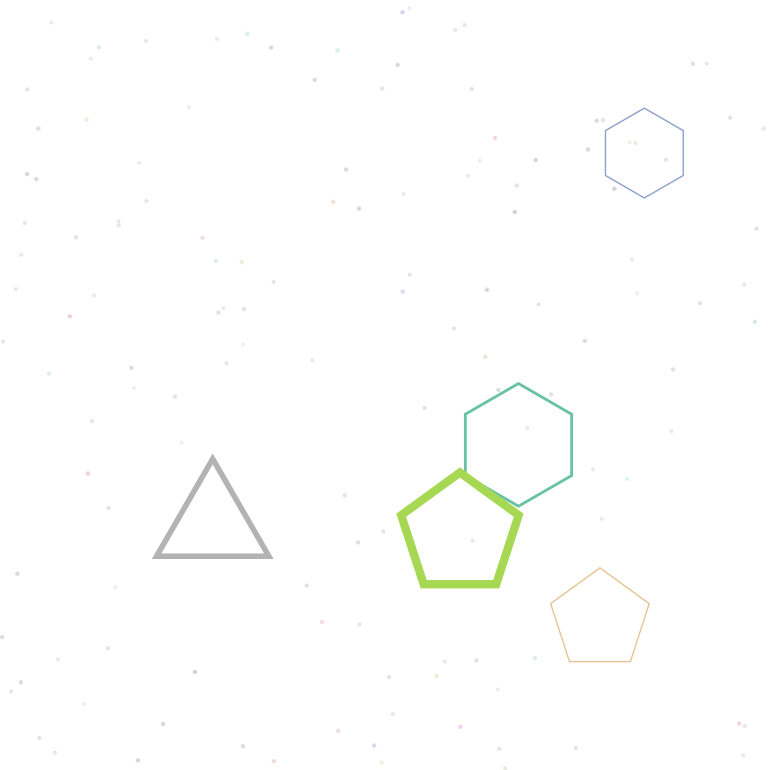[{"shape": "hexagon", "thickness": 1, "radius": 0.4, "center": [0.673, 0.422]}, {"shape": "hexagon", "thickness": 0.5, "radius": 0.29, "center": [0.837, 0.801]}, {"shape": "pentagon", "thickness": 3, "radius": 0.4, "center": [0.597, 0.306]}, {"shape": "pentagon", "thickness": 0.5, "radius": 0.34, "center": [0.779, 0.195]}, {"shape": "triangle", "thickness": 2, "radius": 0.42, "center": [0.276, 0.32]}]